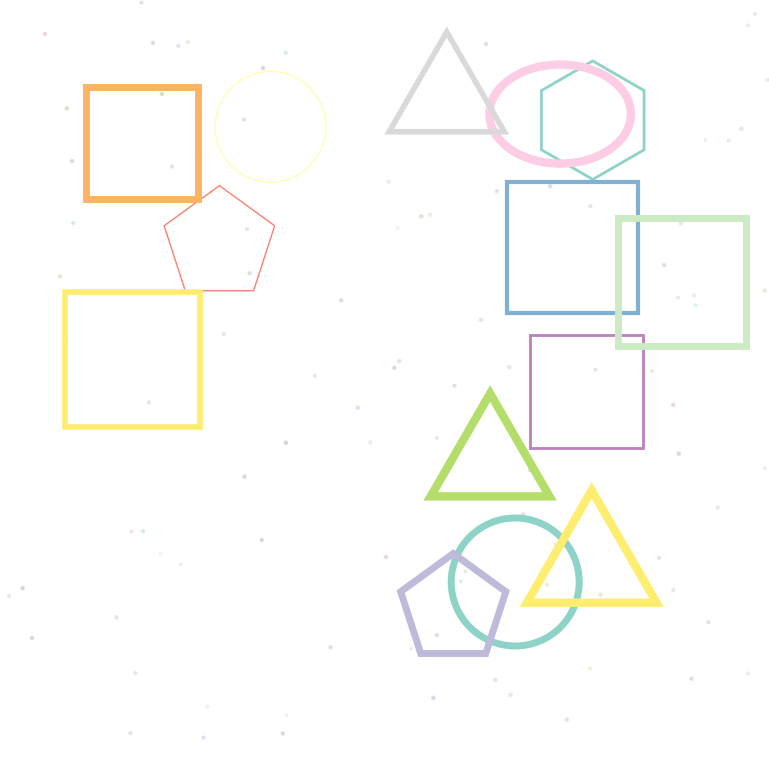[{"shape": "hexagon", "thickness": 1, "radius": 0.38, "center": [0.77, 0.844]}, {"shape": "circle", "thickness": 2.5, "radius": 0.42, "center": [0.669, 0.244]}, {"shape": "circle", "thickness": 0.5, "radius": 0.36, "center": [0.351, 0.835]}, {"shape": "pentagon", "thickness": 2.5, "radius": 0.36, "center": [0.589, 0.209]}, {"shape": "pentagon", "thickness": 0.5, "radius": 0.38, "center": [0.285, 0.683]}, {"shape": "square", "thickness": 1.5, "radius": 0.43, "center": [0.744, 0.679]}, {"shape": "square", "thickness": 2.5, "radius": 0.36, "center": [0.185, 0.814]}, {"shape": "triangle", "thickness": 3, "radius": 0.45, "center": [0.636, 0.4]}, {"shape": "oval", "thickness": 3, "radius": 0.46, "center": [0.728, 0.852]}, {"shape": "triangle", "thickness": 2, "radius": 0.43, "center": [0.58, 0.872]}, {"shape": "square", "thickness": 1, "radius": 0.37, "center": [0.762, 0.492]}, {"shape": "square", "thickness": 2.5, "radius": 0.42, "center": [0.886, 0.634]}, {"shape": "triangle", "thickness": 3, "radius": 0.49, "center": [0.768, 0.266]}, {"shape": "square", "thickness": 2, "radius": 0.44, "center": [0.172, 0.533]}]